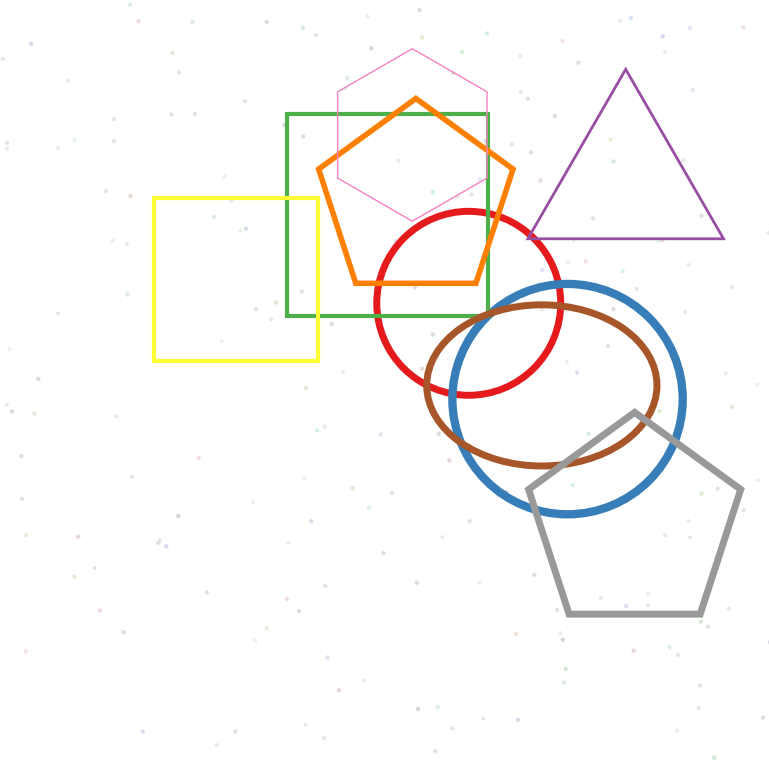[{"shape": "circle", "thickness": 2.5, "radius": 0.6, "center": [0.609, 0.606]}, {"shape": "circle", "thickness": 3, "radius": 0.75, "center": [0.737, 0.482]}, {"shape": "square", "thickness": 1.5, "radius": 0.65, "center": [0.503, 0.721]}, {"shape": "triangle", "thickness": 1, "radius": 0.73, "center": [0.813, 0.763]}, {"shape": "pentagon", "thickness": 2, "radius": 0.66, "center": [0.54, 0.739]}, {"shape": "square", "thickness": 1.5, "radius": 0.53, "center": [0.306, 0.637]}, {"shape": "oval", "thickness": 2.5, "radius": 0.75, "center": [0.704, 0.499]}, {"shape": "hexagon", "thickness": 0.5, "radius": 0.56, "center": [0.535, 0.825]}, {"shape": "pentagon", "thickness": 2.5, "radius": 0.72, "center": [0.824, 0.32]}]